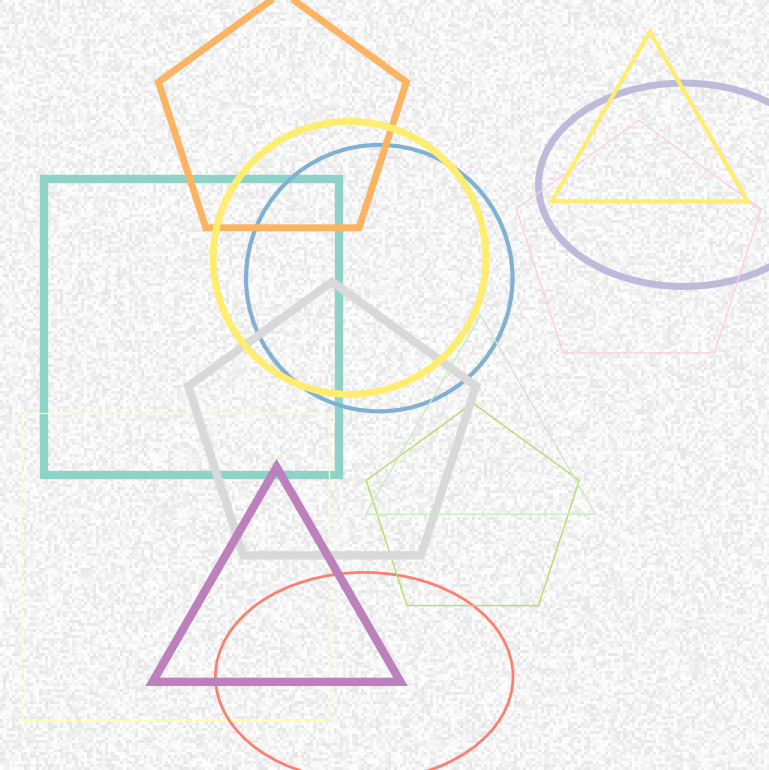[{"shape": "square", "thickness": 3, "radius": 0.96, "center": [0.249, 0.576]}, {"shape": "square", "thickness": 0.5, "radius": 1.0, "center": [0.227, 0.264]}, {"shape": "oval", "thickness": 2.5, "radius": 0.94, "center": [0.888, 0.76]}, {"shape": "oval", "thickness": 1, "radius": 0.97, "center": [0.473, 0.121]}, {"shape": "circle", "thickness": 1.5, "radius": 0.87, "center": [0.493, 0.639]}, {"shape": "pentagon", "thickness": 2.5, "radius": 0.85, "center": [0.367, 0.841]}, {"shape": "pentagon", "thickness": 0.5, "radius": 0.73, "center": [0.614, 0.331]}, {"shape": "pentagon", "thickness": 0.5, "radius": 0.84, "center": [0.829, 0.677]}, {"shape": "pentagon", "thickness": 3, "radius": 0.98, "center": [0.431, 0.438]}, {"shape": "triangle", "thickness": 3, "radius": 0.93, "center": [0.359, 0.207]}, {"shape": "triangle", "thickness": 0.5, "radius": 0.86, "center": [0.624, 0.418]}, {"shape": "triangle", "thickness": 1.5, "radius": 0.73, "center": [0.844, 0.812]}, {"shape": "circle", "thickness": 2.5, "radius": 0.89, "center": [0.454, 0.665]}]